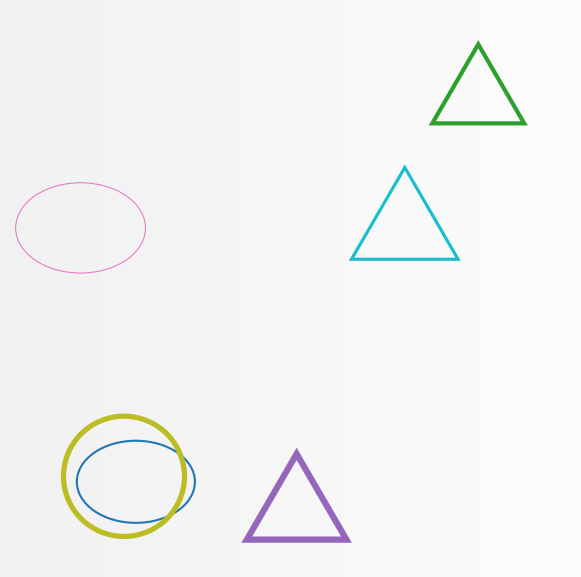[{"shape": "oval", "thickness": 1, "radius": 0.51, "center": [0.234, 0.165]}, {"shape": "triangle", "thickness": 2, "radius": 0.46, "center": [0.823, 0.831]}, {"shape": "triangle", "thickness": 3, "radius": 0.49, "center": [0.51, 0.114]}, {"shape": "oval", "thickness": 0.5, "radius": 0.56, "center": [0.139, 0.605]}, {"shape": "circle", "thickness": 2.5, "radius": 0.52, "center": [0.213, 0.174]}, {"shape": "triangle", "thickness": 1.5, "radius": 0.53, "center": [0.696, 0.603]}]